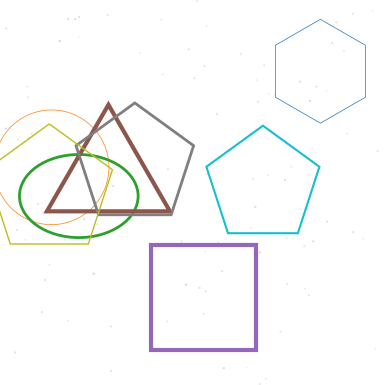[{"shape": "hexagon", "thickness": 0.5, "radius": 0.67, "center": [0.832, 0.815]}, {"shape": "circle", "thickness": 0.5, "radius": 0.74, "center": [0.134, 0.565]}, {"shape": "oval", "thickness": 2, "radius": 0.77, "center": [0.205, 0.491]}, {"shape": "square", "thickness": 3, "radius": 0.69, "center": [0.528, 0.227]}, {"shape": "triangle", "thickness": 3, "radius": 0.92, "center": [0.282, 0.543]}, {"shape": "pentagon", "thickness": 2, "radius": 0.8, "center": [0.35, 0.572]}, {"shape": "pentagon", "thickness": 1, "radius": 0.86, "center": [0.128, 0.506]}, {"shape": "pentagon", "thickness": 1.5, "radius": 0.77, "center": [0.683, 0.519]}]